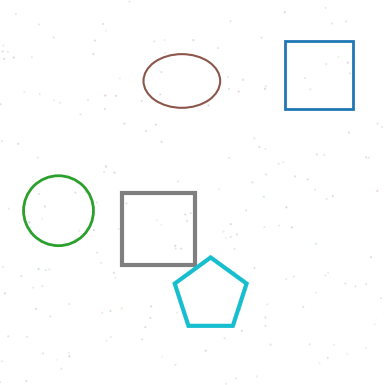[{"shape": "square", "thickness": 2, "radius": 0.44, "center": [0.828, 0.806]}, {"shape": "circle", "thickness": 2, "radius": 0.45, "center": [0.152, 0.453]}, {"shape": "oval", "thickness": 1.5, "radius": 0.5, "center": [0.472, 0.79]}, {"shape": "square", "thickness": 3, "radius": 0.47, "center": [0.411, 0.405]}, {"shape": "pentagon", "thickness": 3, "radius": 0.49, "center": [0.547, 0.233]}]